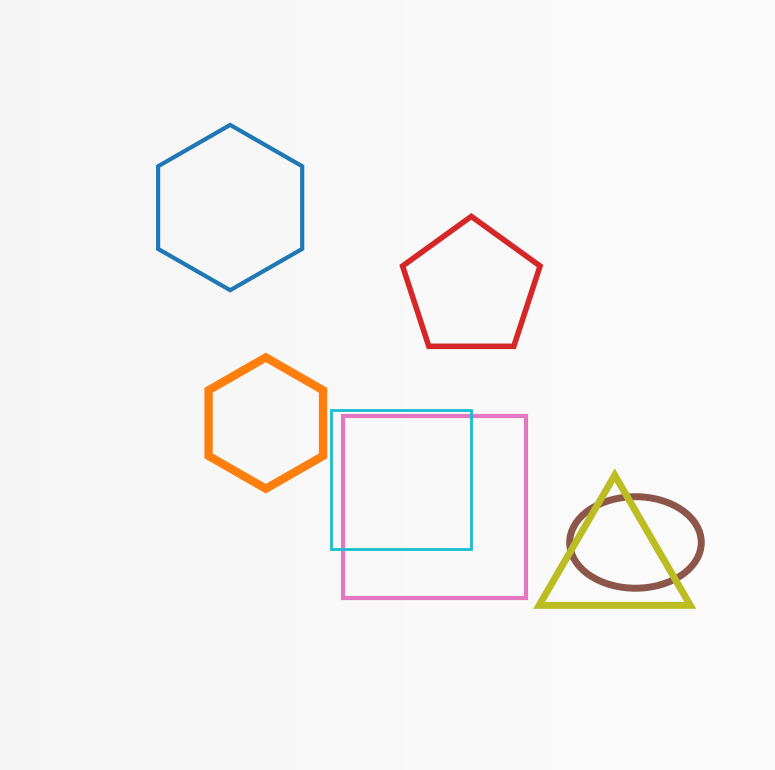[{"shape": "hexagon", "thickness": 1.5, "radius": 0.54, "center": [0.297, 0.73]}, {"shape": "hexagon", "thickness": 3, "radius": 0.43, "center": [0.343, 0.451]}, {"shape": "pentagon", "thickness": 2, "radius": 0.47, "center": [0.608, 0.626]}, {"shape": "oval", "thickness": 2.5, "radius": 0.42, "center": [0.82, 0.296]}, {"shape": "square", "thickness": 1.5, "radius": 0.59, "center": [0.561, 0.342]}, {"shape": "triangle", "thickness": 2.5, "radius": 0.56, "center": [0.793, 0.27]}, {"shape": "square", "thickness": 1, "radius": 0.45, "center": [0.517, 0.378]}]